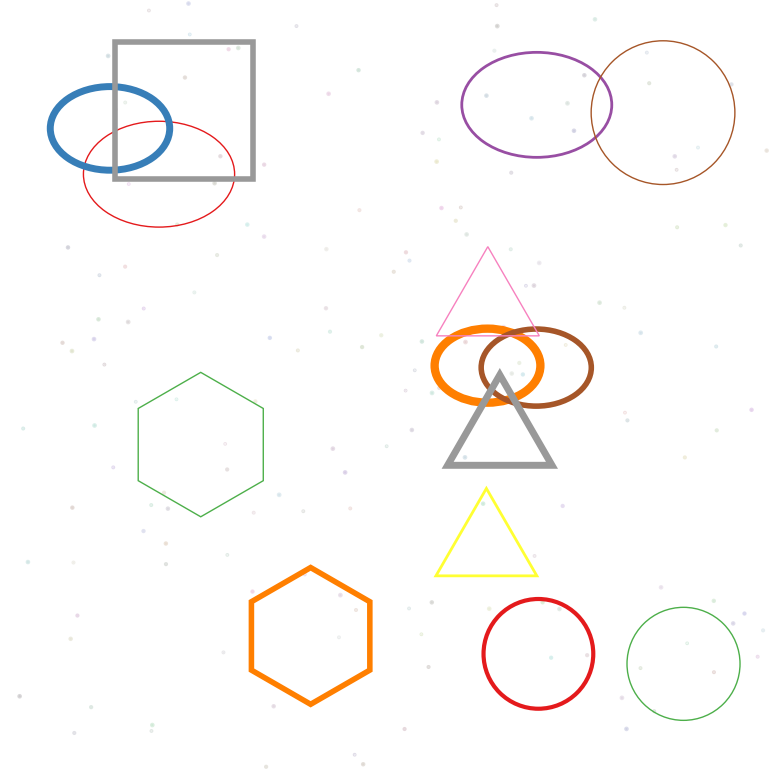[{"shape": "oval", "thickness": 0.5, "radius": 0.49, "center": [0.207, 0.774]}, {"shape": "circle", "thickness": 1.5, "radius": 0.36, "center": [0.699, 0.151]}, {"shape": "oval", "thickness": 2.5, "radius": 0.39, "center": [0.143, 0.833]}, {"shape": "hexagon", "thickness": 0.5, "radius": 0.47, "center": [0.261, 0.423]}, {"shape": "circle", "thickness": 0.5, "radius": 0.37, "center": [0.888, 0.138]}, {"shape": "oval", "thickness": 1, "radius": 0.49, "center": [0.697, 0.864]}, {"shape": "oval", "thickness": 3, "radius": 0.34, "center": [0.633, 0.525]}, {"shape": "hexagon", "thickness": 2, "radius": 0.44, "center": [0.403, 0.174]}, {"shape": "triangle", "thickness": 1, "radius": 0.38, "center": [0.632, 0.29]}, {"shape": "oval", "thickness": 2, "radius": 0.36, "center": [0.696, 0.523]}, {"shape": "circle", "thickness": 0.5, "radius": 0.47, "center": [0.861, 0.854]}, {"shape": "triangle", "thickness": 0.5, "radius": 0.39, "center": [0.634, 0.602]}, {"shape": "triangle", "thickness": 2.5, "radius": 0.39, "center": [0.649, 0.435]}, {"shape": "square", "thickness": 2, "radius": 0.45, "center": [0.239, 0.856]}]